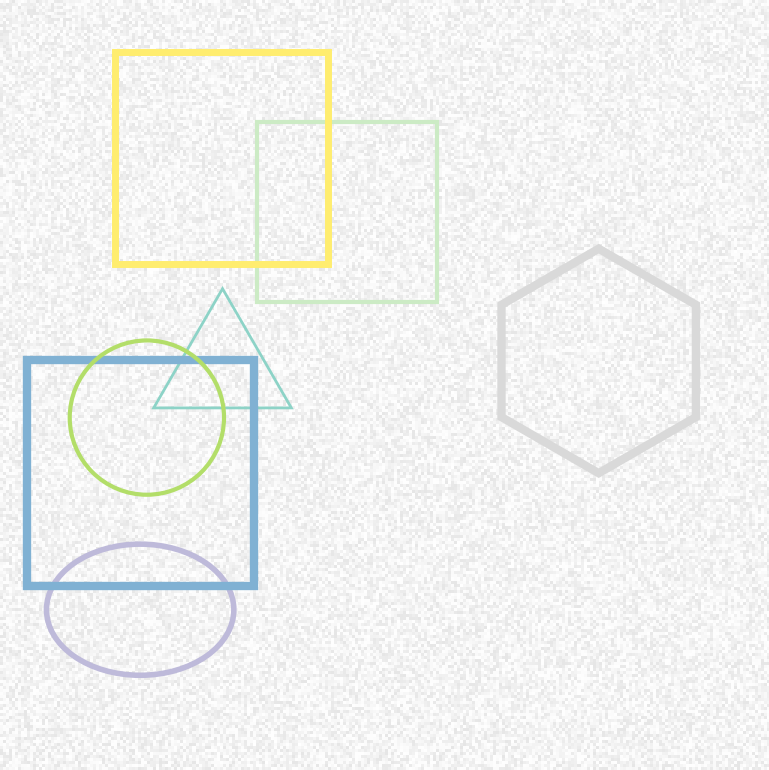[{"shape": "triangle", "thickness": 1, "radius": 0.52, "center": [0.289, 0.522]}, {"shape": "oval", "thickness": 2, "radius": 0.61, "center": [0.182, 0.208]}, {"shape": "square", "thickness": 3, "radius": 0.74, "center": [0.183, 0.386]}, {"shape": "circle", "thickness": 1.5, "radius": 0.5, "center": [0.191, 0.458]}, {"shape": "hexagon", "thickness": 3, "radius": 0.73, "center": [0.778, 0.531]}, {"shape": "square", "thickness": 1.5, "radius": 0.59, "center": [0.451, 0.725]}, {"shape": "square", "thickness": 2.5, "radius": 0.69, "center": [0.288, 0.795]}]